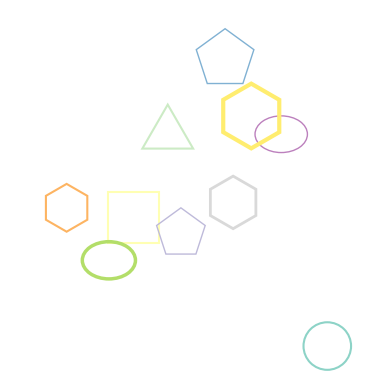[{"shape": "circle", "thickness": 1.5, "radius": 0.31, "center": [0.85, 0.101]}, {"shape": "square", "thickness": 1.5, "radius": 0.33, "center": [0.347, 0.435]}, {"shape": "pentagon", "thickness": 1, "radius": 0.33, "center": [0.47, 0.394]}, {"shape": "pentagon", "thickness": 1, "radius": 0.39, "center": [0.585, 0.847]}, {"shape": "hexagon", "thickness": 1.5, "radius": 0.31, "center": [0.173, 0.46]}, {"shape": "oval", "thickness": 2.5, "radius": 0.35, "center": [0.283, 0.324]}, {"shape": "hexagon", "thickness": 2, "radius": 0.34, "center": [0.606, 0.474]}, {"shape": "oval", "thickness": 1, "radius": 0.34, "center": [0.73, 0.651]}, {"shape": "triangle", "thickness": 1.5, "radius": 0.38, "center": [0.436, 0.652]}, {"shape": "hexagon", "thickness": 3, "radius": 0.42, "center": [0.653, 0.699]}]